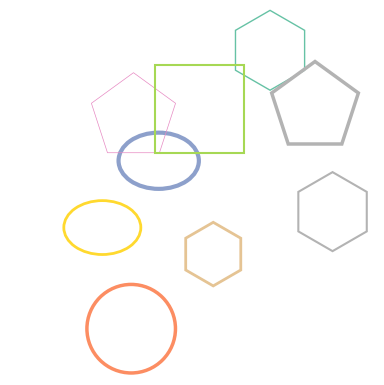[{"shape": "hexagon", "thickness": 1, "radius": 0.52, "center": [0.701, 0.869]}, {"shape": "circle", "thickness": 2.5, "radius": 0.57, "center": [0.341, 0.146]}, {"shape": "oval", "thickness": 3, "radius": 0.52, "center": [0.412, 0.582]}, {"shape": "pentagon", "thickness": 0.5, "radius": 0.57, "center": [0.347, 0.696]}, {"shape": "square", "thickness": 1.5, "radius": 0.58, "center": [0.519, 0.717]}, {"shape": "oval", "thickness": 2, "radius": 0.5, "center": [0.266, 0.409]}, {"shape": "hexagon", "thickness": 2, "radius": 0.41, "center": [0.554, 0.34]}, {"shape": "pentagon", "thickness": 2.5, "radius": 0.59, "center": [0.818, 0.722]}, {"shape": "hexagon", "thickness": 1.5, "radius": 0.51, "center": [0.864, 0.45]}]